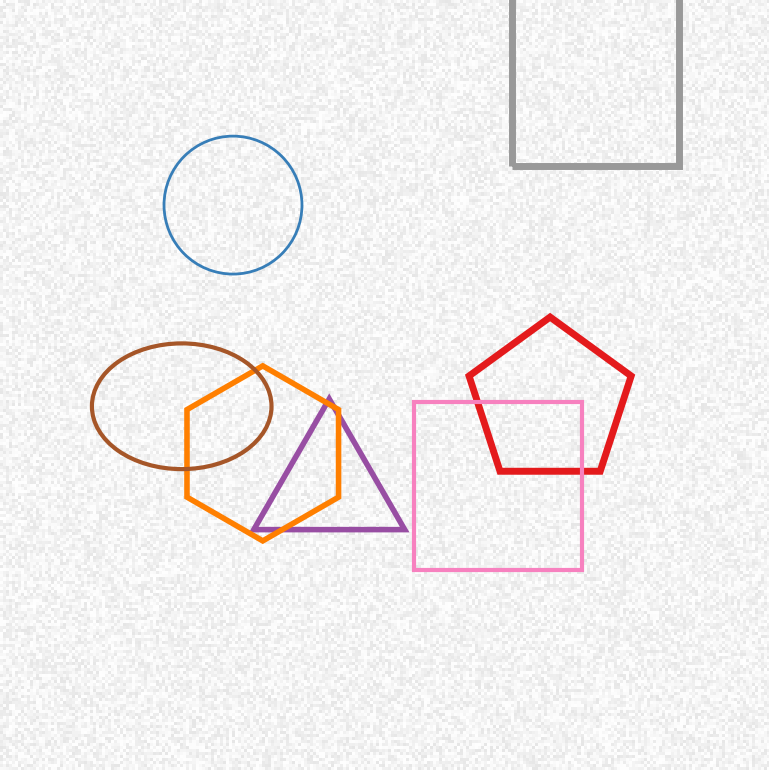[{"shape": "pentagon", "thickness": 2.5, "radius": 0.55, "center": [0.714, 0.478]}, {"shape": "circle", "thickness": 1, "radius": 0.45, "center": [0.303, 0.734]}, {"shape": "triangle", "thickness": 2, "radius": 0.57, "center": [0.428, 0.369]}, {"shape": "hexagon", "thickness": 2, "radius": 0.57, "center": [0.341, 0.411]}, {"shape": "oval", "thickness": 1.5, "radius": 0.58, "center": [0.236, 0.472]}, {"shape": "square", "thickness": 1.5, "radius": 0.55, "center": [0.646, 0.369]}, {"shape": "square", "thickness": 2.5, "radius": 0.54, "center": [0.773, 0.893]}]